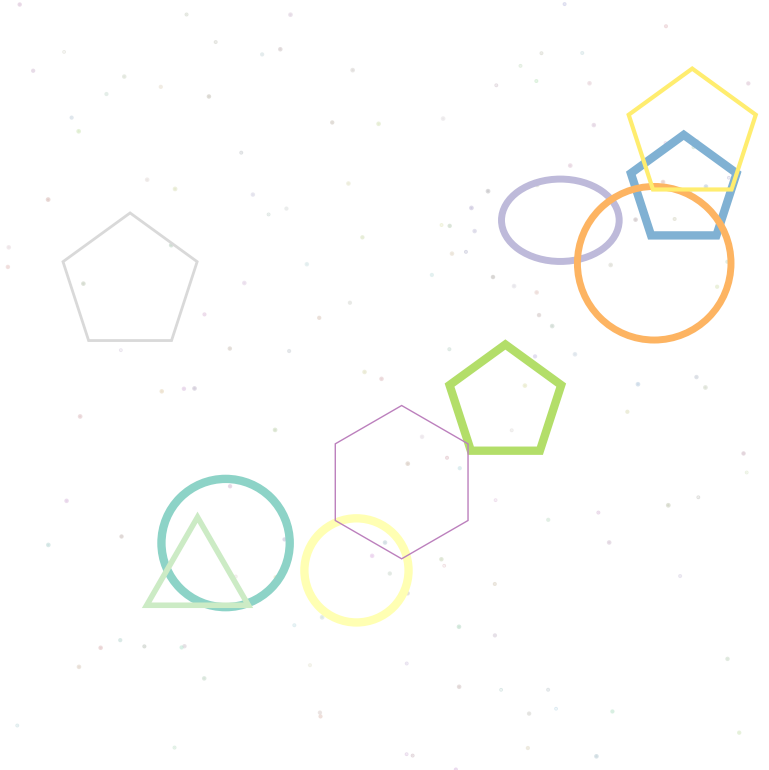[{"shape": "circle", "thickness": 3, "radius": 0.42, "center": [0.293, 0.295]}, {"shape": "circle", "thickness": 3, "radius": 0.34, "center": [0.463, 0.259]}, {"shape": "oval", "thickness": 2.5, "radius": 0.38, "center": [0.728, 0.714]}, {"shape": "pentagon", "thickness": 3, "radius": 0.36, "center": [0.888, 0.753]}, {"shape": "circle", "thickness": 2.5, "radius": 0.5, "center": [0.85, 0.658]}, {"shape": "pentagon", "thickness": 3, "radius": 0.38, "center": [0.656, 0.476]}, {"shape": "pentagon", "thickness": 1, "radius": 0.46, "center": [0.169, 0.632]}, {"shape": "hexagon", "thickness": 0.5, "radius": 0.5, "center": [0.522, 0.374]}, {"shape": "triangle", "thickness": 2, "radius": 0.38, "center": [0.257, 0.252]}, {"shape": "pentagon", "thickness": 1.5, "radius": 0.43, "center": [0.899, 0.824]}]